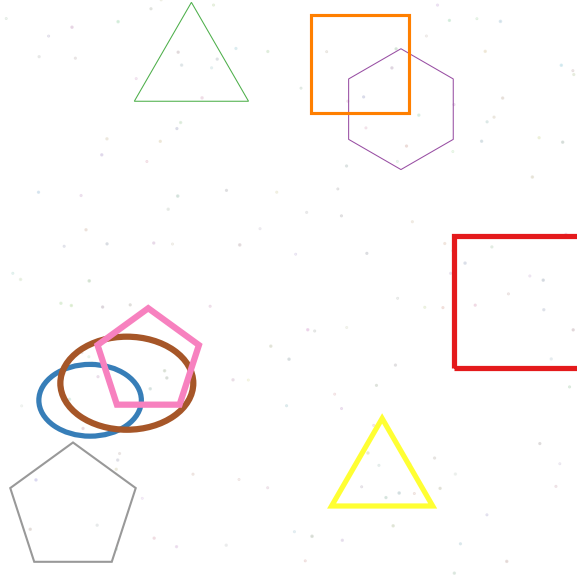[{"shape": "square", "thickness": 2.5, "radius": 0.57, "center": [0.9, 0.476]}, {"shape": "oval", "thickness": 2.5, "radius": 0.44, "center": [0.156, 0.306]}, {"shape": "triangle", "thickness": 0.5, "radius": 0.57, "center": [0.331, 0.881]}, {"shape": "hexagon", "thickness": 0.5, "radius": 0.52, "center": [0.694, 0.81]}, {"shape": "square", "thickness": 1.5, "radius": 0.42, "center": [0.623, 0.888]}, {"shape": "triangle", "thickness": 2.5, "radius": 0.51, "center": [0.662, 0.173]}, {"shape": "oval", "thickness": 3, "radius": 0.58, "center": [0.22, 0.336]}, {"shape": "pentagon", "thickness": 3, "radius": 0.46, "center": [0.257, 0.373]}, {"shape": "pentagon", "thickness": 1, "radius": 0.57, "center": [0.126, 0.119]}]